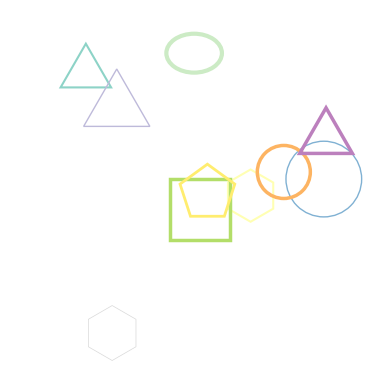[{"shape": "triangle", "thickness": 1.5, "radius": 0.38, "center": [0.223, 0.811]}, {"shape": "hexagon", "thickness": 1.5, "radius": 0.34, "center": [0.651, 0.492]}, {"shape": "triangle", "thickness": 1, "radius": 0.5, "center": [0.303, 0.721]}, {"shape": "circle", "thickness": 1, "radius": 0.49, "center": [0.841, 0.535]}, {"shape": "circle", "thickness": 2.5, "radius": 0.34, "center": [0.737, 0.553]}, {"shape": "square", "thickness": 2.5, "radius": 0.39, "center": [0.519, 0.456]}, {"shape": "hexagon", "thickness": 0.5, "radius": 0.36, "center": [0.291, 0.135]}, {"shape": "triangle", "thickness": 2.5, "radius": 0.39, "center": [0.847, 0.641]}, {"shape": "oval", "thickness": 3, "radius": 0.36, "center": [0.504, 0.862]}, {"shape": "pentagon", "thickness": 2, "radius": 0.37, "center": [0.539, 0.499]}]